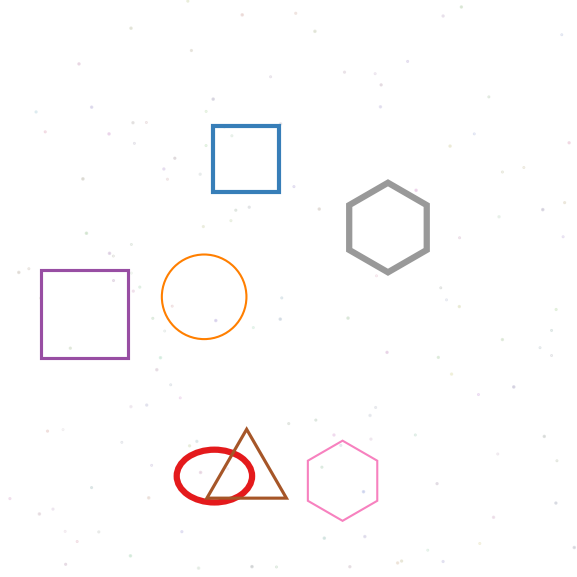[{"shape": "oval", "thickness": 3, "radius": 0.33, "center": [0.371, 0.175]}, {"shape": "square", "thickness": 2, "radius": 0.29, "center": [0.426, 0.724]}, {"shape": "square", "thickness": 1.5, "radius": 0.38, "center": [0.146, 0.455]}, {"shape": "circle", "thickness": 1, "radius": 0.37, "center": [0.353, 0.485]}, {"shape": "triangle", "thickness": 1.5, "radius": 0.4, "center": [0.427, 0.176]}, {"shape": "hexagon", "thickness": 1, "radius": 0.35, "center": [0.593, 0.167]}, {"shape": "hexagon", "thickness": 3, "radius": 0.39, "center": [0.672, 0.605]}]